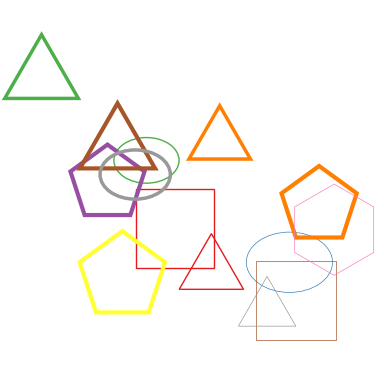[{"shape": "triangle", "thickness": 1, "radius": 0.48, "center": [0.549, 0.297]}, {"shape": "square", "thickness": 1, "radius": 0.51, "center": [0.455, 0.407]}, {"shape": "oval", "thickness": 0.5, "radius": 0.56, "center": [0.752, 0.319]}, {"shape": "triangle", "thickness": 2.5, "radius": 0.55, "center": [0.108, 0.8]}, {"shape": "oval", "thickness": 1, "radius": 0.42, "center": [0.38, 0.583]}, {"shape": "pentagon", "thickness": 3, "radius": 0.51, "center": [0.279, 0.523]}, {"shape": "triangle", "thickness": 2.5, "radius": 0.46, "center": [0.571, 0.633]}, {"shape": "pentagon", "thickness": 3, "radius": 0.51, "center": [0.829, 0.466]}, {"shape": "pentagon", "thickness": 3, "radius": 0.58, "center": [0.318, 0.283]}, {"shape": "square", "thickness": 0.5, "radius": 0.51, "center": [0.769, 0.219]}, {"shape": "triangle", "thickness": 3, "radius": 0.56, "center": [0.305, 0.619]}, {"shape": "hexagon", "thickness": 0.5, "radius": 0.59, "center": [0.868, 0.403]}, {"shape": "triangle", "thickness": 0.5, "radius": 0.43, "center": [0.694, 0.196]}, {"shape": "oval", "thickness": 2.5, "radius": 0.46, "center": [0.351, 0.547]}]